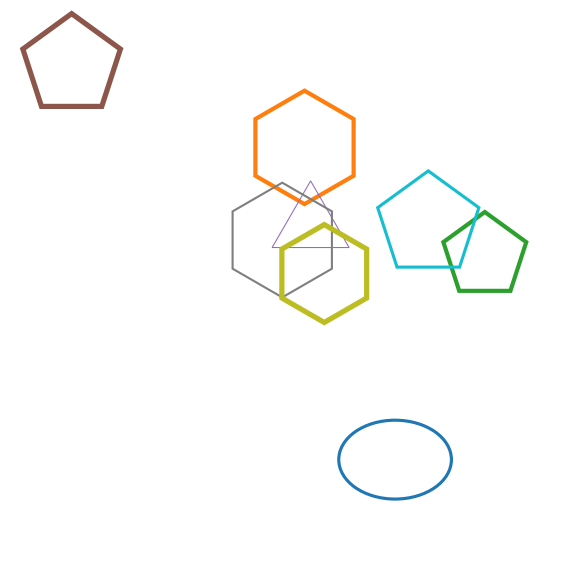[{"shape": "oval", "thickness": 1.5, "radius": 0.49, "center": [0.684, 0.203]}, {"shape": "hexagon", "thickness": 2, "radius": 0.49, "center": [0.527, 0.744]}, {"shape": "pentagon", "thickness": 2, "radius": 0.38, "center": [0.839, 0.557]}, {"shape": "triangle", "thickness": 0.5, "radius": 0.38, "center": [0.538, 0.609]}, {"shape": "pentagon", "thickness": 2.5, "radius": 0.44, "center": [0.124, 0.887]}, {"shape": "hexagon", "thickness": 1, "radius": 0.5, "center": [0.489, 0.583]}, {"shape": "hexagon", "thickness": 2.5, "radius": 0.42, "center": [0.561, 0.525]}, {"shape": "pentagon", "thickness": 1.5, "radius": 0.46, "center": [0.742, 0.611]}]